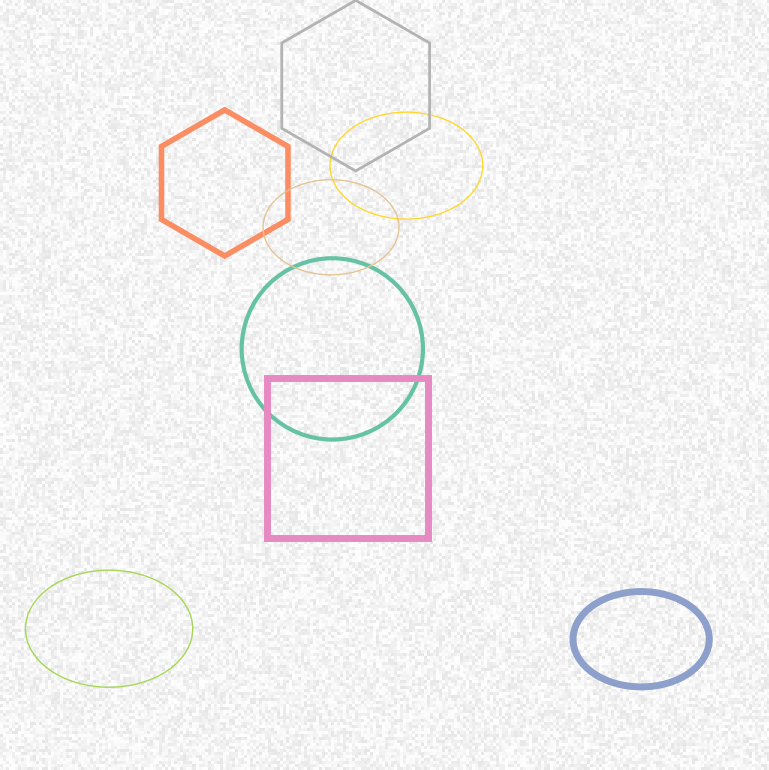[{"shape": "circle", "thickness": 1.5, "radius": 0.59, "center": [0.432, 0.547]}, {"shape": "hexagon", "thickness": 2, "radius": 0.47, "center": [0.292, 0.762]}, {"shape": "oval", "thickness": 2.5, "radius": 0.44, "center": [0.833, 0.17]}, {"shape": "square", "thickness": 2.5, "radius": 0.52, "center": [0.451, 0.405]}, {"shape": "oval", "thickness": 0.5, "radius": 0.54, "center": [0.142, 0.183]}, {"shape": "oval", "thickness": 0.5, "radius": 0.5, "center": [0.528, 0.785]}, {"shape": "oval", "thickness": 0.5, "radius": 0.44, "center": [0.43, 0.705]}, {"shape": "hexagon", "thickness": 1, "radius": 0.55, "center": [0.462, 0.889]}]